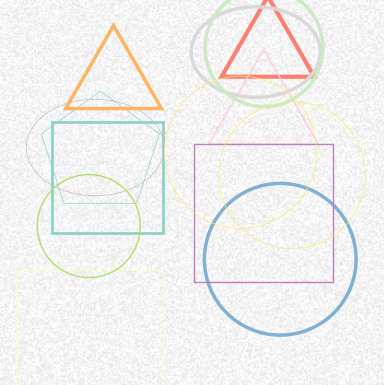[{"shape": "pentagon", "thickness": 0.5, "radius": 0.81, "center": [0.261, 0.602]}, {"shape": "square", "thickness": 2, "radius": 0.72, "center": [0.278, 0.539]}, {"shape": "square", "thickness": 0.5, "radius": 0.96, "center": [0.232, 0.106]}, {"shape": "oval", "thickness": 0.5, "radius": 0.89, "center": [0.247, 0.617]}, {"shape": "triangle", "thickness": 3, "radius": 0.7, "center": [0.696, 0.87]}, {"shape": "circle", "thickness": 2.5, "radius": 0.99, "center": [0.728, 0.327]}, {"shape": "triangle", "thickness": 2.5, "radius": 0.72, "center": [0.295, 0.79]}, {"shape": "circle", "thickness": 1, "radius": 0.67, "center": [0.231, 0.413]}, {"shape": "triangle", "thickness": 1, "radius": 0.82, "center": [0.685, 0.708]}, {"shape": "oval", "thickness": 2.5, "radius": 0.84, "center": [0.664, 0.865]}, {"shape": "square", "thickness": 1, "radius": 0.9, "center": [0.684, 0.446]}, {"shape": "circle", "thickness": 2.5, "radius": 0.77, "center": [0.686, 0.876]}, {"shape": "circle", "thickness": 0.5, "radius": 0.95, "center": [0.759, 0.545]}, {"shape": "circle", "thickness": 0.5, "radius": 0.99, "center": [0.625, 0.604]}]